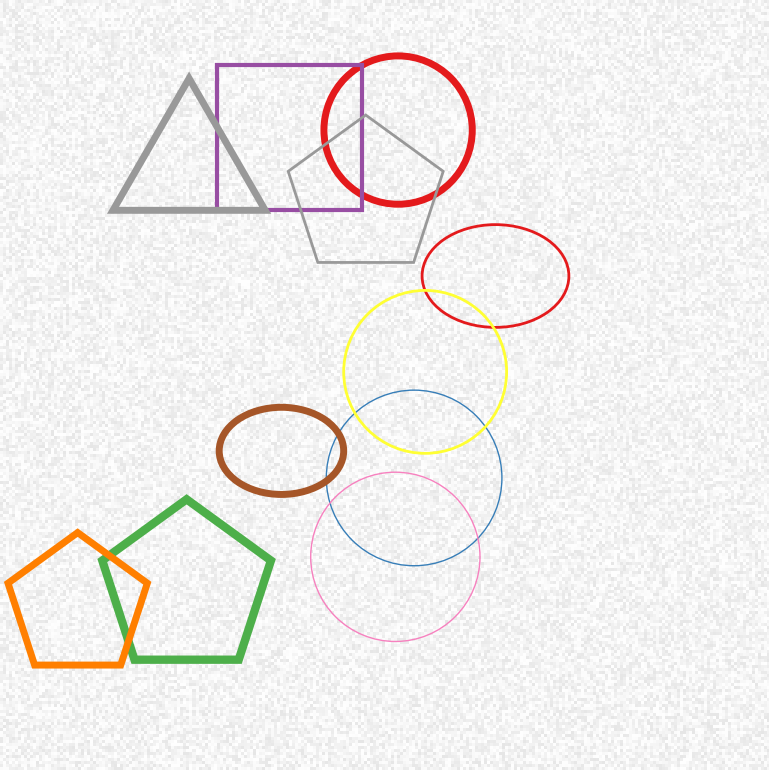[{"shape": "circle", "thickness": 2.5, "radius": 0.48, "center": [0.517, 0.831]}, {"shape": "oval", "thickness": 1, "radius": 0.48, "center": [0.643, 0.642]}, {"shape": "circle", "thickness": 0.5, "radius": 0.57, "center": [0.538, 0.379]}, {"shape": "pentagon", "thickness": 3, "radius": 0.58, "center": [0.242, 0.236]}, {"shape": "square", "thickness": 1.5, "radius": 0.47, "center": [0.376, 0.821]}, {"shape": "pentagon", "thickness": 2.5, "radius": 0.48, "center": [0.101, 0.213]}, {"shape": "circle", "thickness": 1, "radius": 0.53, "center": [0.552, 0.517]}, {"shape": "oval", "thickness": 2.5, "radius": 0.4, "center": [0.366, 0.414]}, {"shape": "circle", "thickness": 0.5, "radius": 0.55, "center": [0.513, 0.277]}, {"shape": "triangle", "thickness": 2.5, "radius": 0.57, "center": [0.246, 0.784]}, {"shape": "pentagon", "thickness": 1, "radius": 0.53, "center": [0.475, 0.745]}]